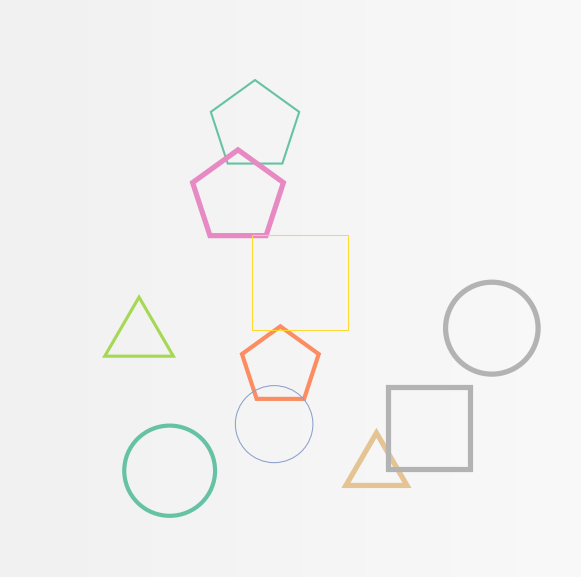[{"shape": "pentagon", "thickness": 1, "radius": 0.4, "center": [0.439, 0.781]}, {"shape": "circle", "thickness": 2, "radius": 0.39, "center": [0.292, 0.184]}, {"shape": "pentagon", "thickness": 2, "radius": 0.35, "center": [0.482, 0.365]}, {"shape": "circle", "thickness": 0.5, "radius": 0.33, "center": [0.472, 0.265]}, {"shape": "pentagon", "thickness": 2.5, "radius": 0.41, "center": [0.409, 0.658]}, {"shape": "triangle", "thickness": 1.5, "radius": 0.34, "center": [0.239, 0.416]}, {"shape": "square", "thickness": 0.5, "radius": 0.41, "center": [0.516, 0.511]}, {"shape": "triangle", "thickness": 2.5, "radius": 0.3, "center": [0.648, 0.189]}, {"shape": "square", "thickness": 2.5, "radius": 0.35, "center": [0.737, 0.258]}, {"shape": "circle", "thickness": 2.5, "radius": 0.4, "center": [0.846, 0.431]}]